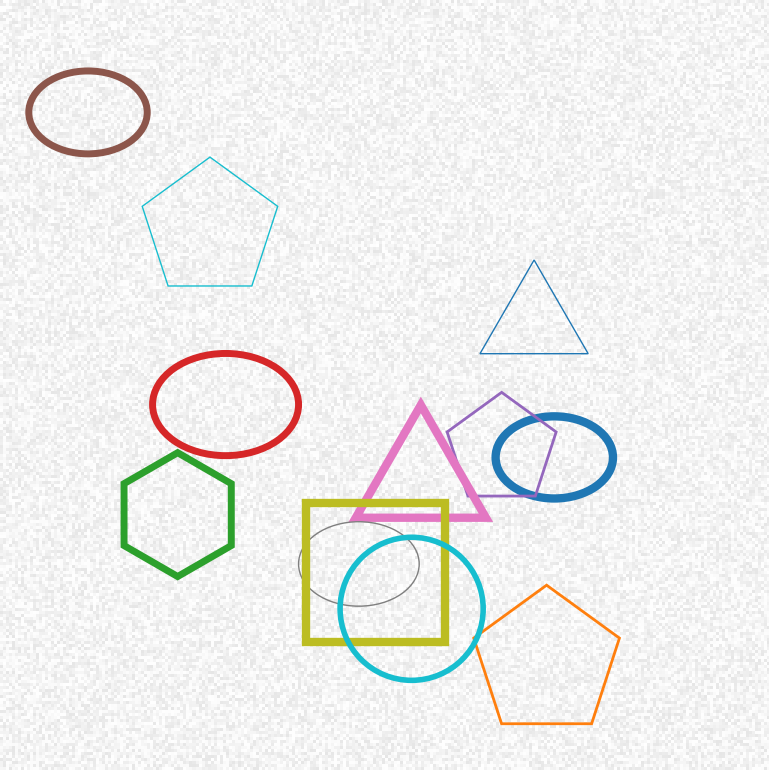[{"shape": "oval", "thickness": 3, "radius": 0.38, "center": [0.72, 0.406]}, {"shape": "triangle", "thickness": 0.5, "radius": 0.41, "center": [0.694, 0.581]}, {"shape": "pentagon", "thickness": 1, "radius": 0.5, "center": [0.71, 0.141]}, {"shape": "hexagon", "thickness": 2.5, "radius": 0.4, "center": [0.231, 0.332]}, {"shape": "oval", "thickness": 2.5, "radius": 0.47, "center": [0.293, 0.475]}, {"shape": "pentagon", "thickness": 1, "radius": 0.37, "center": [0.651, 0.416]}, {"shape": "oval", "thickness": 2.5, "radius": 0.38, "center": [0.114, 0.854]}, {"shape": "triangle", "thickness": 3, "radius": 0.49, "center": [0.547, 0.376]}, {"shape": "oval", "thickness": 0.5, "radius": 0.39, "center": [0.466, 0.268]}, {"shape": "square", "thickness": 3, "radius": 0.45, "center": [0.488, 0.256]}, {"shape": "pentagon", "thickness": 0.5, "radius": 0.46, "center": [0.273, 0.703]}, {"shape": "circle", "thickness": 2, "radius": 0.46, "center": [0.535, 0.209]}]